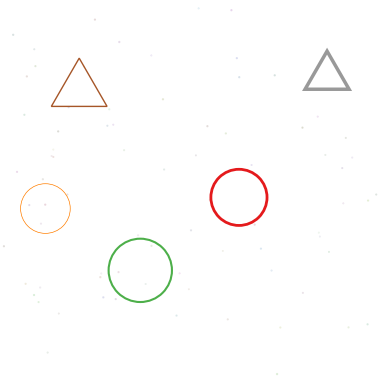[{"shape": "circle", "thickness": 2, "radius": 0.36, "center": [0.621, 0.487]}, {"shape": "circle", "thickness": 1.5, "radius": 0.41, "center": [0.364, 0.298]}, {"shape": "circle", "thickness": 0.5, "radius": 0.32, "center": [0.118, 0.458]}, {"shape": "triangle", "thickness": 1, "radius": 0.42, "center": [0.206, 0.765]}, {"shape": "triangle", "thickness": 2.5, "radius": 0.33, "center": [0.85, 0.801]}]